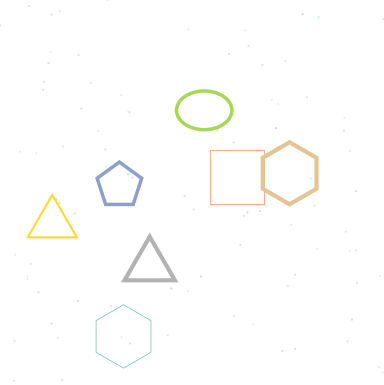[{"shape": "hexagon", "thickness": 0.5, "radius": 0.41, "center": [0.321, 0.126]}, {"shape": "square", "thickness": 0.5, "radius": 0.35, "center": [0.615, 0.541]}, {"shape": "pentagon", "thickness": 2.5, "radius": 0.3, "center": [0.31, 0.518]}, {"shape": "oval", "thickness": 2.5, "radius": 0.36, "center": [0.53, 0.713]}, {"shape": "triangle", "thickness": 1.5, "radius": 0.37, "center": [0.136, 0.42]}, {"shape": "hexagon", "thickness": 3, "radius": 0.4, "center": [0.752, 0.55]}, {"shape": "triangle", "thickness": 3, "radius": 0.38, "center": [0.389, 0.31]}]